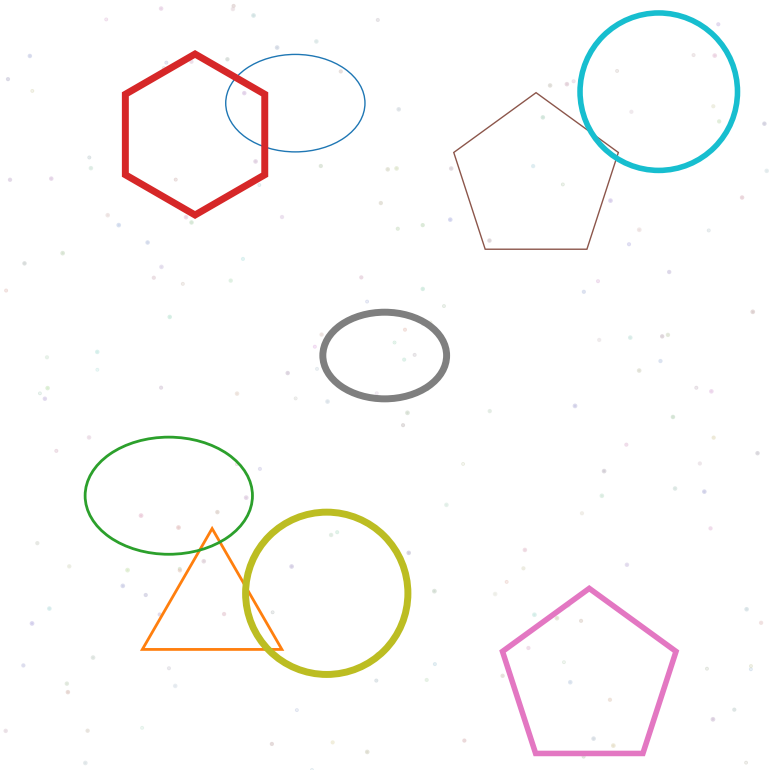[{"shape": "oval", "thickness": 0.5, "radius": 0.45, "center": [0.384, 0.866]}, {"shape": "triangle", "thickness": 1, "radius": 0.52, "center": [0.275, 0.209]}, {"shape": "oval", "thickness": 1, "radius": 0.54, "center": [0.219, 0.356]}, {"shape": "hexagon", "thickness": 2.5, "radius": 0.52, "center": [0.253, 0.825]}, {"shape": "pentagon", "thickness": 0.5, "radius": 0.56, "center": [0.696, 0.767]}, {"shape": "pentagon", "thickness": 2, "radius": 0.59, "center": [0.765, 0.117]}, {"shape": "oval", "thickness": 2.5, "radius": 0.4, "center": [0.5, 0.538]}, {"shape": "circle", "thickness": 2.5, "radius": 0.53, "center": [0.424, 0.229]}, {"shape": "circle", "thickness": 2, "radius": 0.51, "center": [0.856, 0.881]}]